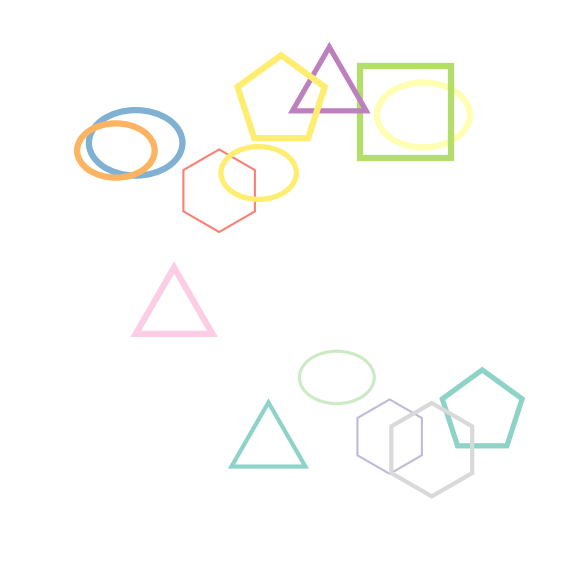[{"shape": "pentagon", "thickness": 2.5, "radius": 0.36, "center": [0.835, 0.286]}, {"shape": "triangle", "thickness": 2, "radius": 0.37, "center": [0.465, 0.228]}, {"shape": "oval", "thickness": 3, "radius": 0.4, "center": [0.733, 0.8]}, {"shape": "hexagon", "thickness": 1, "radius": 0.32, "center": [0.675, 0.243]}, {"shape": "hexagon", "thickness": 1, "radius": 0.36, "center": [0.379, 0.669]}, {"shape": "oval", "thickness": 3, "radius": 0.41, "center": [0.235, 0.752]}, {"shape": "oval", "thickness": 3, "radius": 0.34, "center": [0.201, 0.738]}, {"shape": "square", "thickness": 3, "radius": 0.4, "center": [0.702, 0.805]}, {"shape": "triangle", "thickness": 3, "radius": 0.38, "center": [0.301, 0.459]}, {"shape": "hexagon", "thickness": 2, "radius": 0.4, "center": [0.748, 0.22]}, {"shape": "triangle", "thickness": 2.5, "radius": 0.37, "center": [0.57, 0.844]}, {"shape": "oval", "thickness": 1.5, "radius": 0.32, "center": [0.583, 0.346]}, {"shape": "oval", "thickness": 2.5, "radius": 0.33, "center": [0.448, 0.7]}, {"shape": "pentagon", "thickness": 3, "radius": 0.4, "center": [0.487, 0.824]}]